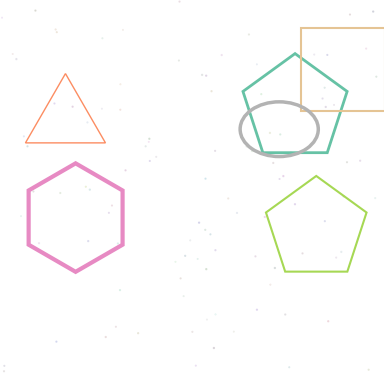[{"shape": "pentagon", "thickness": 2, "radius": 0.71, "center": [0.766, 0.719]}, {"shape": "triangle", "thickness": 1, "radius": 0.6, "center": [0.17, 0.689]}, {"shape": "hexagon", "thickness": 3, "radius": 0.7, "center": [0.196, 0.435]}, {"shape": "pentagon", "thickness": 1.5, "radius": 0.69, "center": [0.821, 0.406]}, {"shape": "square", "thickness": 1.5, "radius": 0.54, "center": [0.891, 0.82]}, {"shape": "oval", "thickness": 2.5, "radius": 0.51, "center": [0.725, 0.664]}]